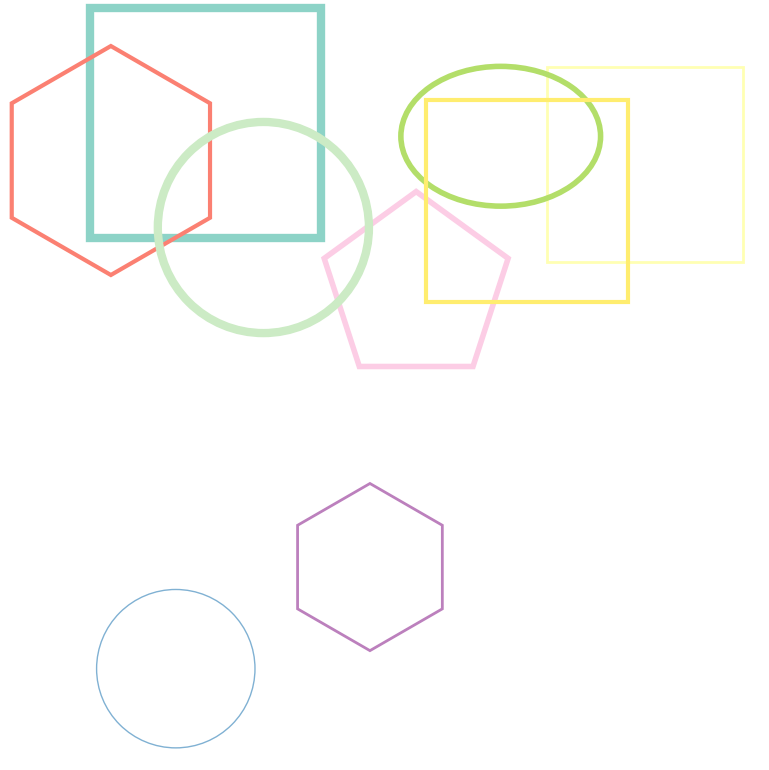[{"shape": "square", "thickness": 3, "radius": 0.75, "center": [0.267, 0.84]}, {"shape": "square", "thickness": 1, "radius": 0.63, "center": [0.838, 0.786]}, {"shape": "hexagon", "thickness": 1.5, "radius": 0.74, "center": [0.144, 0.792]}, {"shape": "circle", "thickness": 0.5, "radius": 0.51, "center": [0.228, 0.132]}, {"shape": "oval", "thickness": 2, "radius": 0.65, "center": [0.65, 0.823]}, {"shape": "pentagon", "thickness": 2, "radius": 0.63, "center": [0.54, 0.626]}, {"shape": "hexagon", "thickness": 1, "radius": 0.54, "center": [0.48, 0.264]}, {"shape": "circle", "thickness": 3, "radius": 0.69, "center": [0.342, 0.705]}, {"shape": "square", "thickness": 1.5, "radius": 0.66, "center": [0.685, 0.739]}]